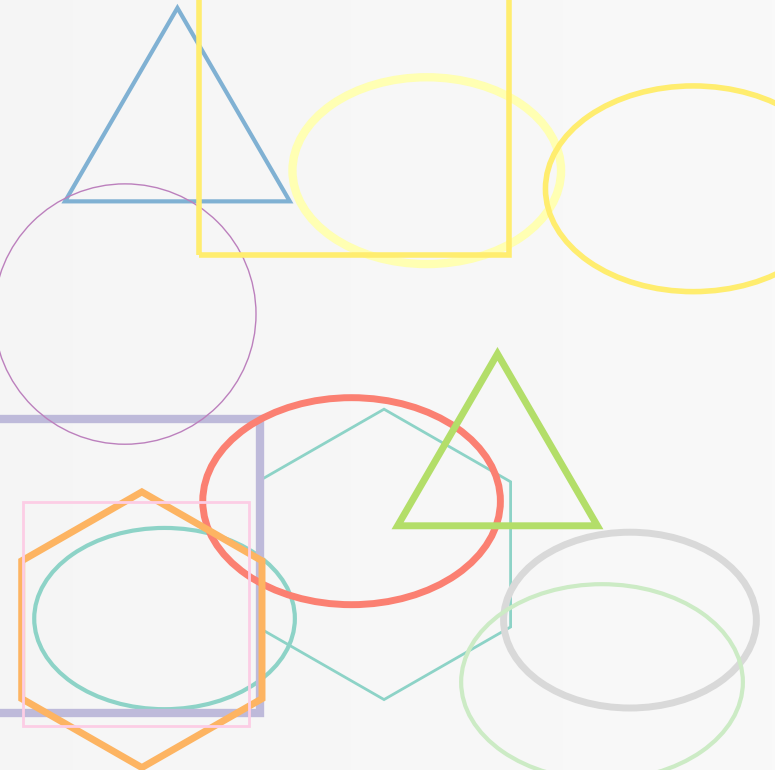[{"shape": "hexagon", "thickness": 1, "radius": 0.94, "center": [0.496, 0.28]}, {"shape": "oval", "thickness": 1.5, "radius": 0.84, "center": [0.212, 0.197]}, {"shape": "oval", "thickness": 3, "radius": 0.87, "center": [0.551, 0.778]}, {"shape": "square", "thickness": 3, "radius": 0.96, "center": [0.144, 0.265]}, {"shape": "oval", "thickness": 2.5, "radius": 0.96, "center": [0.454, 0.349]}, {"shape": "triangle", "thickness": 1.5, "radius": 0.84, "center": [0.229, 0.822]}, {"shape": "hexagon", "thickness": 2.5, "radius": 0.9, "center": [0.183, 0.182]}, {"shape": "triangle", "thickness": 2.5, "radius": 0.74, "center": [0.642, 0.392]}, {"shape": "square", "thickness": 1, "radius": 0.73, "center": [0.176, 0.203]}, {"shape": "oval", "thickness": 2.5, "radius": 0.82, "center": [0.813, 0.195]}, {"shape": "circle", "thickness": 0.5, "radius": 0.85, "center": [0.161, 0.592]}, {"shape": "oval", "thickness": 1.5, "radius": 0.91, "center": [0.777, 0.114]}, {"shape": "oval", "thickness": 2, "radius": 0.95, "center": [0.895, 0.755]}, {"shape": "square", "thickness": 2, "radius": 1.0, "center": [0.457, 0.869]}]